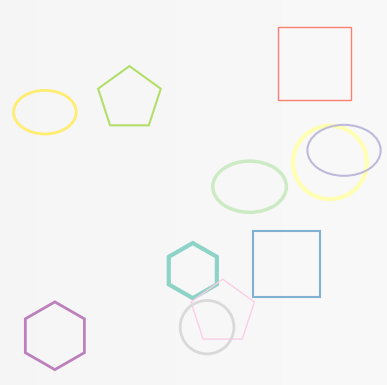[{"shape": "hexagon", "thickness": 3, "radius": 0.36, "center": [0.498, 0.297]}, {"shape": "circle", "thickness": 3, "radius": 0.48, "center": [0.852, 0.578]}, {"shape": "oval", "thickness": 1.5, "radius": 0.47, "center": [0.888, 0.61]}, {"shape": "square", "thickness": 1, "radius": 0.47, "center": [0.811, 0.835]}, {"shape": "square", "thickness": 1.5, "radius": 0.43, "center": [0.738, 0.314]}, {"shape": "pentagon", "thickness": 1.5, "radius": 0.43, "center": [0.334, 0.743]}, {"shape": "pentagon", "thickness": 1, "radius": 0.43, "center": [0.575, 0.189]}, {"shape": "circle", "thickness": 2, "radius": 0.35, "center": [0.534, 0.15]}, {"shape": "hexagon", "thickness": 2, "radius": 0.44, "center": [0.142, 0.128]}, {"shape": "oval", "thickness": 2.5, "radius": 0.48, "center": [0.644, 0.515]}, {"shape": "oval", "thickness": 2, "radius": 0.4, "center": [0.116, 0.709]}]